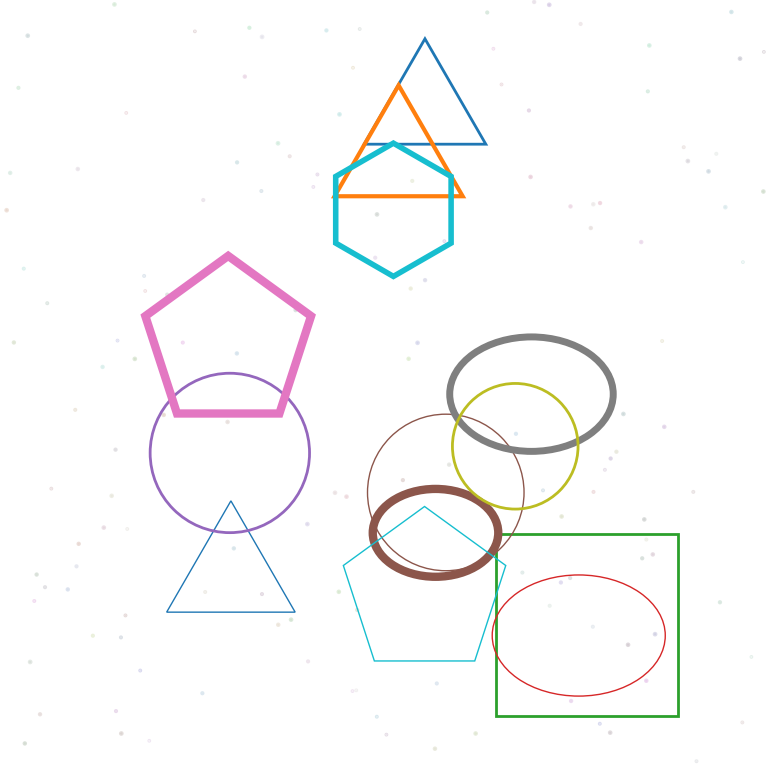[{"shape": "triangle", "thickness": 0.5, "radius": 0.48, "center": [0.3, 0.253]}, {"shape": "triangle", "thickness": 1, "radius": 0.46, "center": [0.552, 0.858]}, {"shape": "triangle", "thickness": 1.5, "radius": 0.48, "center": [0.518, 0.793]}, {"shape": "square", "thickness": 1, "radius": 0.59, "center": [0.762, 0.188]}, {"shape": "oval", "thickness": 0.5, "radius": 0.56, "center": [0.752, 0.175]}, {"shape": "circle", "thickness": 1, "radius": 0.52, "center": [0.298, 0.412]}, {"shape": "circle", "thickness": 0.5, "radius": 0.51, "center": [0.579, 0.36]}, {"shape": "oval", "thickness": 3, "radius": 0.41, "center": [0.566, 0.308]}, {"shape": "pentagon", "thickness": 3, "radius": 0.57, "center": [0.296, 0.555]}, {"shape": "oval", "thickness": 2.5, "radius": 0.53, "center": [0.69, 0.488]}, {"shape": "circle", "thickness": 1, "radius": 0.41, "center": [0.669, 0.42]}, {"shape": "hexagon", "thickness": 2, "radius": 0.43, "center": [0.511, 0.728]}, {"shape": "pentagon", "thickness": 0.5, "radius": 0.55, "center": [0.551, 0.231]}]